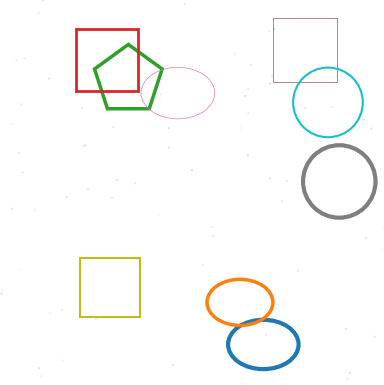[{"shape": "oval", "thickness": 3, "radius": 0.46, "center": [0.684, 0.105]}, {"shape": "oval", "thickness": 2.5, "radius": 0.43, "center": [0.623, 0.215]}, {"shape": "pentagon", "thickness": 2.5, "radius": 0.46, "center": [0.333, 0.792]}, {"shape": "square", "thickness": 2, "radius": 0.4, "center": [0.278, 0.845]}, {"shape": "square", "thickness": 0.5, "radius": 0.42, "center": [0.793, 0.871]}, {"shape": "oval", "thickness": 0.5, "radius": 0.48, "center": [0.462, 0.758]}, {"shape": "circle", "thickness": 3, "radius": 0.47, "center": [0.881, 0.529]}, {"shape": "square", "thickness": 1.5, "radius": 0.39, "center": [0.286, 0.253]}, {"shape": "circle", "thickness": 1.5, "radius": 0.45, "center": [0.852, 0.734]}]